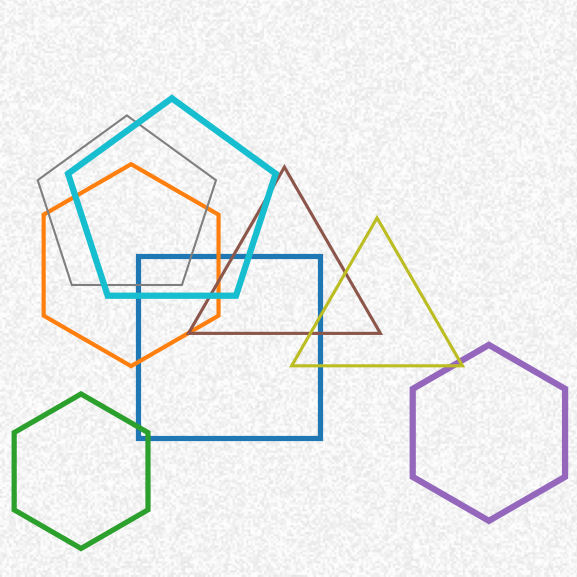[{"shape": "square", "thickness": 2.5, "radius": 0.79, "center": [0.397, 0.398]}, {"shape": "hexagon", "thickness": 2, "radius": 0.87, "center": [0.227, 0.54]}, {"shape": "hexagon", "thickness": 2.5, "radius": 0.67, "center": [0.14, 0.183]}, {"shape": "hexagon", "thickness": 3, "radius": 0.76, "center": [0.847, 0.25]}, {"shape": "triangle", "thickness": 1.5, "radius": 0.96, "center": [0.493, 0.518]}, {"shape": "pentagon", "thickness": 1, "radius": 0.81, "center": [0.22, 0.637]}, {"shape": "triangle", "thickness": 1.5, "radius": 0.85, "center": [0.653, 0.451]}, {"shape": "pentagon", "thickness": 3, "radius": 0.95, "center": [0.298, 0.64]}]